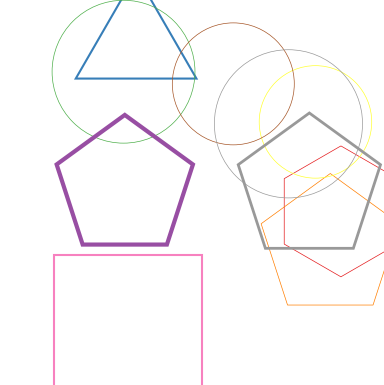[{"shape": "hexagon", "thickness": 0.5, "radius": 0.85, "center": [0.885, 0.451]}, {"shape": "triangle", "thickness": 1.5, "radius": 0.9, "center": [0.353, 0.886]}, {"shape": "circle", "thickness": 0.5, "radius": 0.93, "center": [0.321, 0.814]}, {"shape": "pentagon", "thickness": 3, "radius": 0.93, "center": [0.324, 0.515]}, {"shape": "pentagon", "thickness": 0.5, "radius": 0.94, "center": [0.858, 0.36]}, {"shape": "circle", "thickness": 0.5, "radius": 0.73, "center": [0.819, 0.683]}, {"shape": "circle", "thickness": 0.5, "radius": 0.79, "center": [0.606, 0.782]}, {"shape": "square", "thickness": 1.5, "radius": 0.96, "center": [0.332, 0.145]}, {"shape": "circle", "thickness": 0.5, "radius": 0.96, "center": [0.749, 0.678]}, {"shape": "pentagon", "thickness": 2, "radius": 0.97, "center": [0.804, 0.512]}]